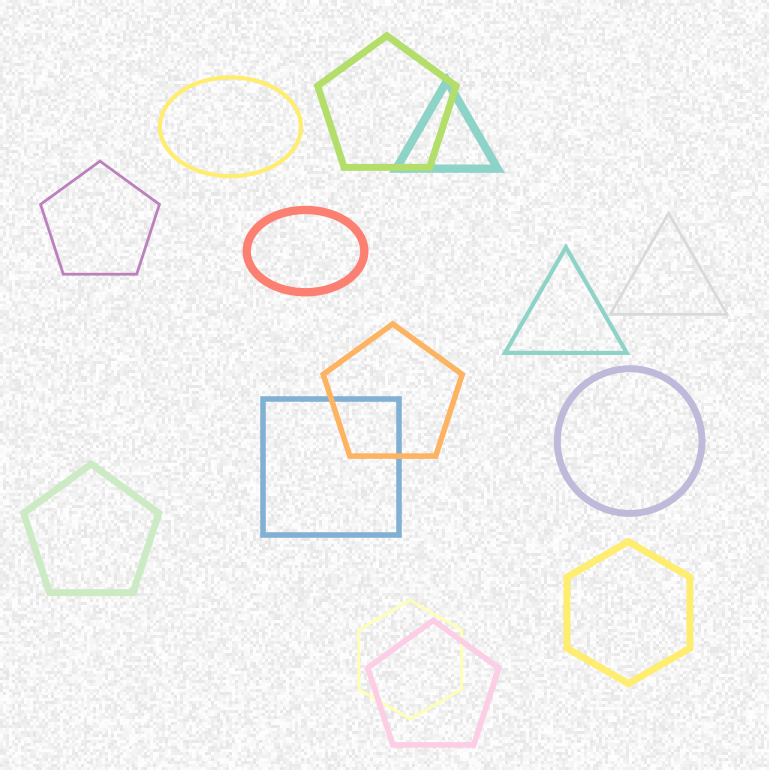[{"shape": "triangle", "thickness": 3, "radius": 0.38, "center": [0.58, 0.819]}, {"shape": "triangle", "thickness": 1.5, "radius": 0.46, "center": [0.735, 0.587]}, {"shape": "hexagon", "thickness": 1, "radius": 0.39, "center": [0.533, 0.143]}, {"shape": "circle", "thickness": 2.5, "radius": 0.47, "center": [0.818, 0.427]}, {"shape": "oval", "thickness": 3, "radius": 0.38, "center": [0.397, 0.674]}, {"shape": "square", "thickness": 2, "radius": 0.44, "center": [0.429, 0.393]}, {"shape": "pentagon", "thickness": 2, "radius": 0.47, "center": [0.51, 0.484]}, {"shape": "pentagon", "thickness": 2.5, "radius": 0.47, "center": [0.502, 0.859]}, {"shape": "pentagon", "thickness": 2, "radius": 0.45, "center": [0.563, 0.105]}, {"shape": "triangle", "thickness": 1, "radius": 0.44, "center": [0.868, 0.636]}, {"shape": "pentagon", "thickness": 1, "radius": 0.41, "center": [0.13, 0.71]}, {"shape": "pentagon", "thickness": 2.5, "radius": 0.46, "center": [0.118, 0.305]}, {"shape": "hexagon", "thickness": 2.5, "radius": 0.46, "center": [0.816, 0.204]}, {"shape": "oval", "thickness": 1.5, "radius": 0.46, "center": [0.299, 0.835]}]